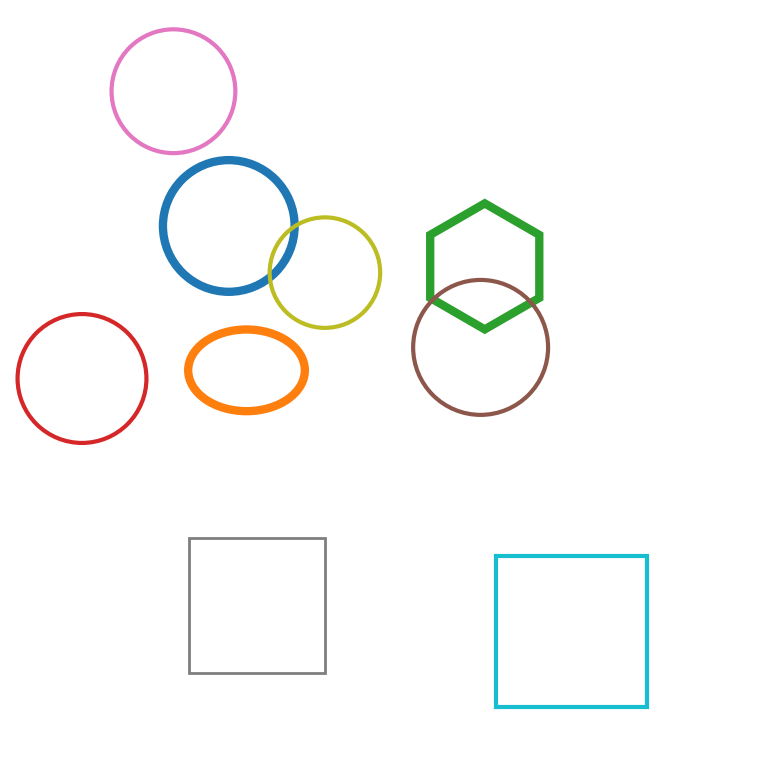[{"shape": "circle", "thickness": 3, "radius": 0.43, "center": [0.297, 0.707]}, {"shape": "oval", "thickness": 3, "radius": 0.38, "center": [0.32, 0.519]}, {"shape": "hexagon", "thickness": 3, "radius": 0.41, "center": [0.63, 0.654]}, {"shape": "circle", "thickness": 1.5, "radius": 0.42, "center": [0.106, 0.508]}, {"shape": "circle", "thickness": 1.5, "radius": 0.44, "center": [0.624, 0.549]}, {"shape": "circle", "thickness": 1.5, "radius": 0.4, "center": [0.225, 0.882]}, {"shape": "square", "thickness": 1, "radius": 0.44, "center": [0.334, 0.214]}, {"shape": "circle", "thickness": 1.5, "radius": 0.36, "center": [0.422, 0.646]}, {"shape": "square", "thickness": 1.5, "radius": 0.49, "center": [0.743, 0.18]}]